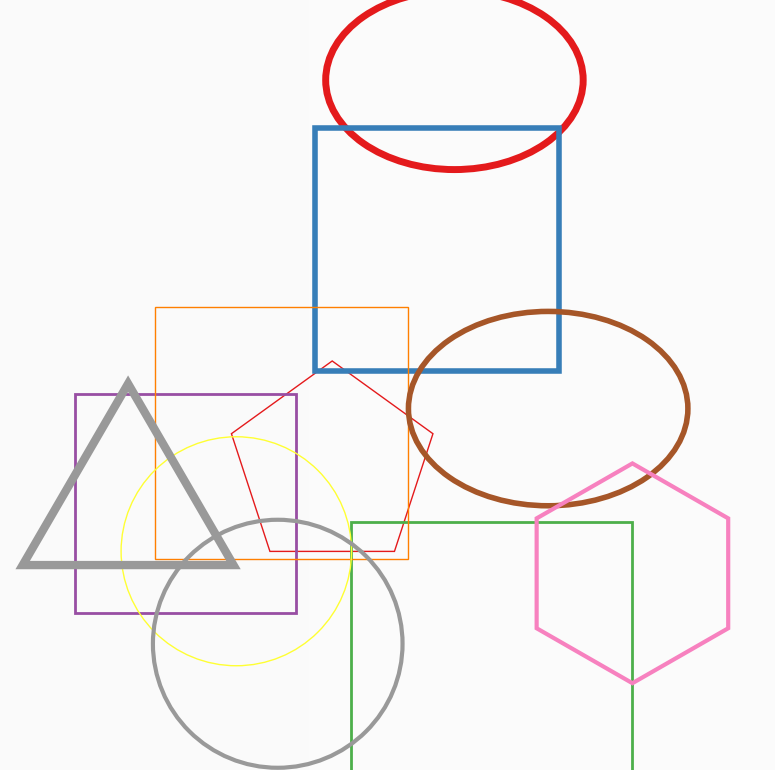[{"shape": "oval", "thickness": 2.5, "radius": 0.83, "center": [0.586, 0.896]}, {"shape": "pentagon", "thickness": 0.5, "radius": 0.68, "center": [0.429, 0.394]}, {"shape": "square", "thickness": 2, "radius": 0.79, "center": [0.564, 0.676]}, {"shape": "square", "thickness": 1, "radius": 0.91, "center": [0.634, 0.14]}, {"shape": "square", "thickness": 1, "radius": 0.71, "center": [0.239, 0.346]}, {"shape": "square", "thickness": 0.5, "radius": 0.82, "center": [0.364, 0.438]}, {"shape": "circle", "thickness": 0.5, "radius": 0.74, "center": [0.305, 0.284]}, {"shape": "oval", "thickness": 2, "radius": 0.9, "center": [0.707, 0.469]}, {"shape": "hexagon", "thickness": 1.5, "radius": 0.71, "center": [0.816, 0.255]}, {"shape": "triangle", "thickness": 3, "radius": 0.79, "center": [0.165, 0.345]}, {"shape": "circle", "thickness": 1.5, "radius": 0.81, "center": [0.358, 0.164]}]